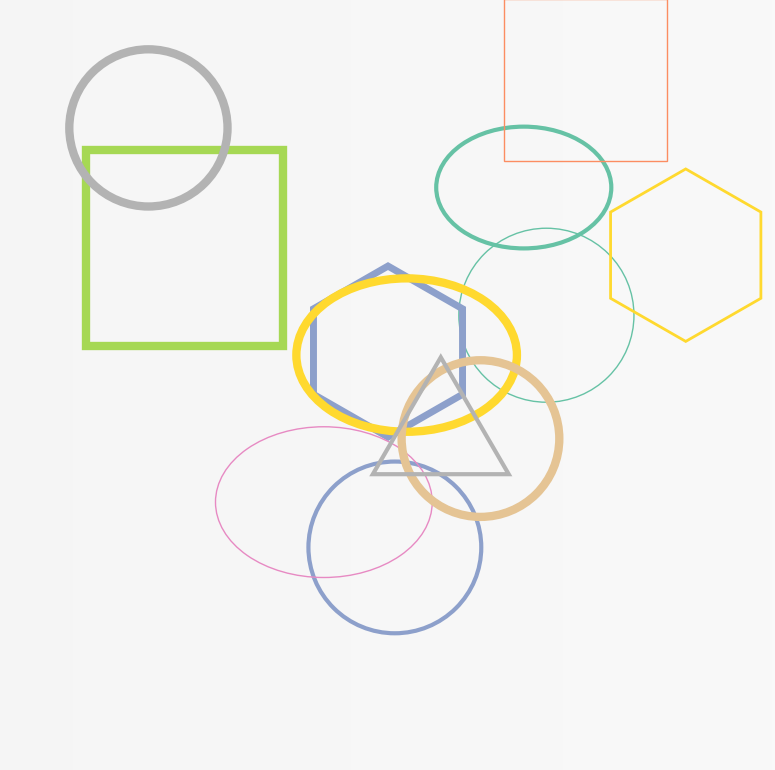[{"shape": "circle", "thickness": 0.5, "radius": 0.56, "center": [0.705, 0.591]}, {"shape": "oval", "thickness": 1.5, "radius": 0.56, "center": [0.676, 0.756]}, {"shape": "square", "thickness": 0.5, "radius": 0.52, "center": [0.756, 0.896]}, {"shape": "hexagon", "thickness": 2.5, "radius": 0.56, "center": [0.501, 0.543]}, {"shape": "circle", "thickness": 1.5, "radius": 0.56, "center": [0.509, 0.289]}, {"shape": "oval", "thickness": 0.5, "radius": 0.7, "center": [0.418, 0.348]}, {"shape": "square", "thickness": 3, "radius": 0.63, "center": [0.238, 0.678]}, {"shape": "hexagon", "thickness": 1, "radius": 0.56, "center": [0.885, 0.669]}, {"shape": "oval", "thickness": 3, "radius": 0.71, "center": [0.525, 0.539]}, {"shape": "circle", "thickness": 3, "radius": 0.51, "center": [0.62, 0.43]}, {"shape": "circle", "thickness": 3, "radius": 0.51, "center": [0.192, 0.834]}, {"shape": "triangle", "thickness": 1.5, "radius": 0.51, "center": [0.569, 0.435]}]